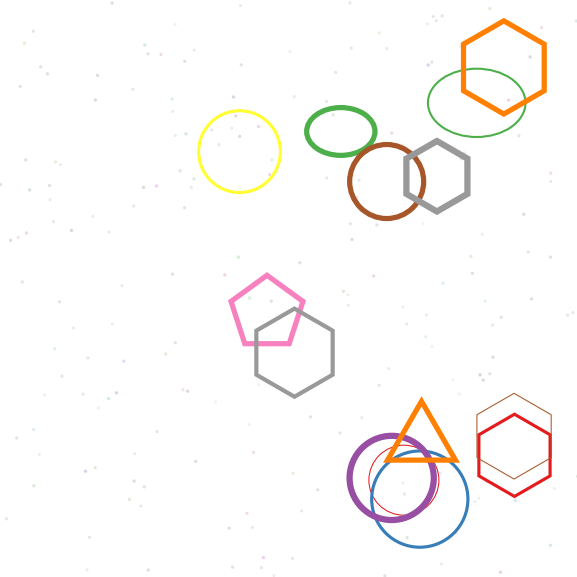[{"shape": "hexagon", "thickness": 1.5, "radius": 0.36, "center": [0.891, 0.211]}, {"shape": "circle", "thickness": 0.5, "radius": 0.3, "center": [0.699, 0.168]}, {"shape": "circle", "thickness": 1.5, "radius": 0.42, "center": [0.727, 0.135]}, {"shape": "oval", "thickness": 1, "radius": 0.42, "center": [0.825, 0.821]}, {"shape": "oval", "thickness": 2.5, "radius": 0.3, "center": [0.59, 0.771]}, {"shape": "circle", "thickness": 3, "radius": 0.36, "center": [0.678, 0.172]}, {"shape": "triangle", "thickness": 2.5, "radius": 0.34, "center": [0.73, 0.236]}, {"shape": "hexagon", "thickness": 2.5, "radius": 0.4, "center": [0.872, 0.882]}, {"shape": "circle", "thickness": 1.5, "radius": 0.35, "center": [0.415, 0.737]}, {"shape": "hexagon", "thickness": 0.5, "radius": 0.37, "center": [0.89, 0.244]}, {"shape": "circle", "thickness": 2.5, "radius": 0.32, "center": [0.67, 0.685]}, {"shape": "pentagon", "thickness": 2.5, "radius": 0.33, "center": [0.462, 0.457]}, {"shape": "hexagon", "thickness": 2, "radius": 0.38, "center": [0.51, 0.388]}, {"shape": "hexagon", "thickness": 3, "radius": 0.31, "center": [0.757, 0.694]}]